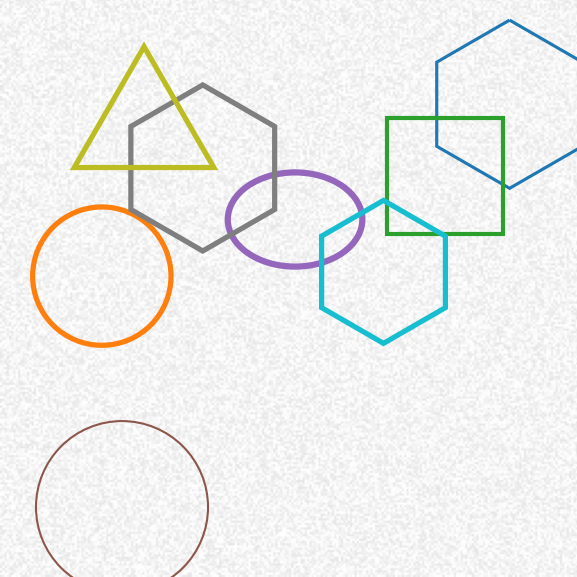[{"shape": "hexagon", "thickness": 1.5, "radius": 0.73, "center": [0.882, 0.819]}, {"shape": "circle", "thickness": 2.5, "radius": 0.6, "center": [0.176, 0.521]}, {"shape": "square", "thickness": 2, "radius": 0.5, "center": [0.77, 0.694]}, {"shape": "oval", "thickness": 3, "radius": 0.58, "center": [0.511, 0.619]}, {"shape": "circle", "thickness": 1, "radius": 0.74, "center": [0.211, 0.121]}, {"shape": "hexagon", "thickness": 2.5, "radius": 0.72, "center": [0.351, 0.708]}, {"shape": "triangle", "thickness": 2.5, "radius": 0.7, "center": [0.249, 0.779]}, {"shape": "hexagon", "thickness": 2.5, "radius": 0.62, "center": [0.664, 0.528]}]